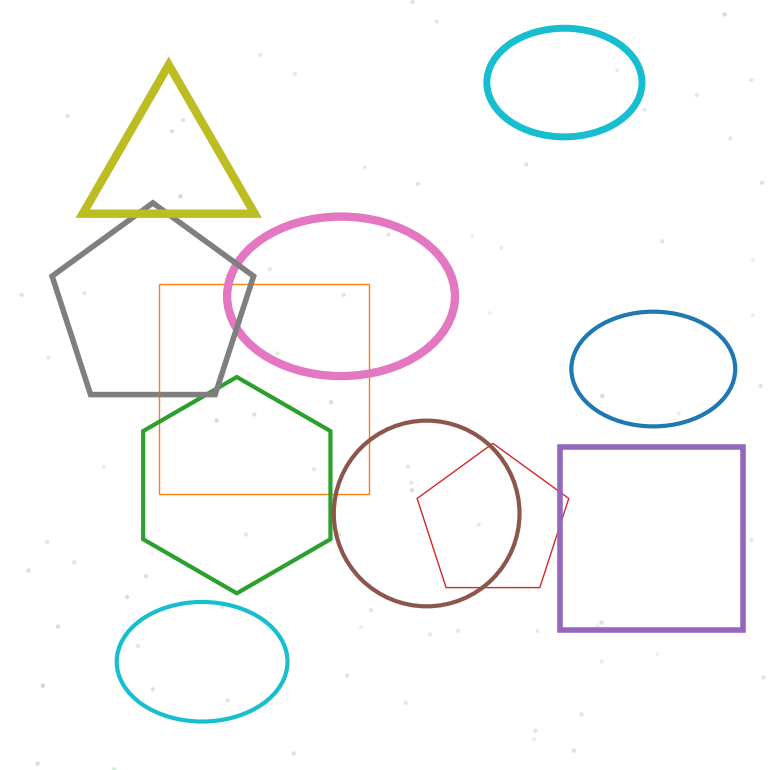[{"shape": "oval", "thickness": 1.5, "radius": 0.53, "center": [0.848, 0.521]}, {"shape": "square", "thickness": 0.5, "radius": 0.68, "center": [0.343, 0.495]}, {"shape": "hexagon", "thickness": 1.5, "radius": 0.7, "center": [0.308, 0.37]}, {"shape": "pentagon", "thickness": 0.5, "radius": 0.52, "center": [0.64, 0.321]}, {"shape": "square", "thickness": 2, "radius": 0.59, "center": [0.846, 0.301]}, {"shape": "circle", "thickness": 1.5, "radius": 0.6, "center": [0.554, 0.333]}, {"shape": "oval", "thickness": 3, "radius": 0.74, "center": [0.443, 0.615]}, {"shape": "pentagon", "thickness": 2, "radius": 0.69, "center": [0.199, 0.599]}, {"shape": "triangle", "thickness": 3, "radius": 0.64, "center": [0.219, 0.787]}, {"shape": "oval", "thickness": 1.5, "radius": 0.55, "center": [0.262, 0.141]}, {"shape": "oval", "thickness": 2.5, "radius": 0.5, "center": [0.733, 0.893]}]